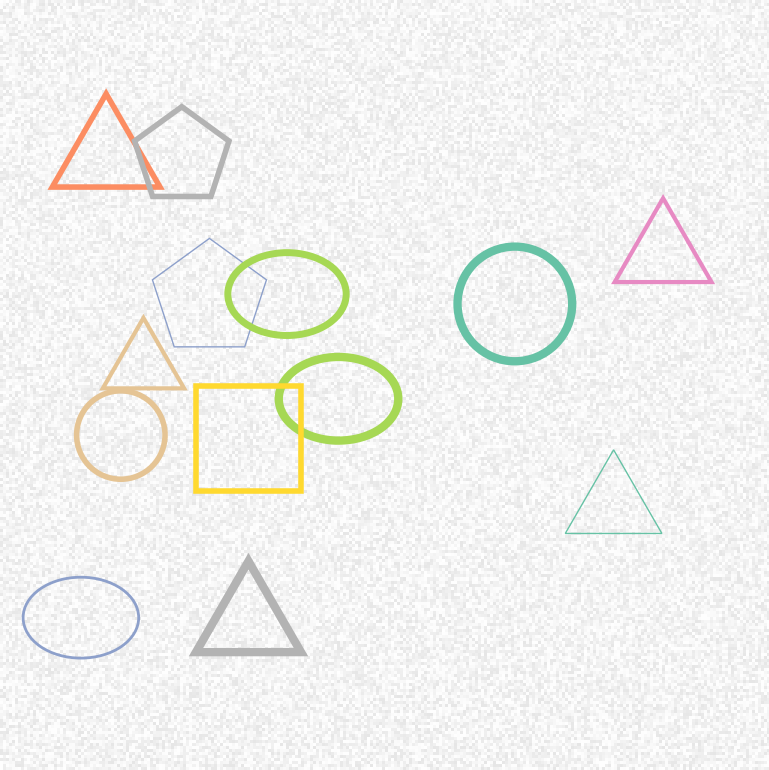[{"shape": "circle", "thickness": 3, "radius": 0.37, "center": [0.669, 0.605]}, {"shape": "triangle", "thickness": 0.5, "radius": 0.36, "center": [0.797, 0.343]}, {"shape": "triangle", "thickness": 2, "radius": 0.4, "center": [0.138, 0.797]}, {"shape": "pentagon", "thickness": 0.5, "radius": 0.39, "center": [0.272, 0.613]}, {"shape": "oval", "thickness": 1, "radius": 0.38, "center": [0.105, 0.198]}, {"shape": "triangle", "thickness": 1.5, "radius": 0.36, "center": [0.861, 0.67]}, {"shape": "oval", "thickness": 3, "radius": 0.39, "center": [0.44, 0.482]}, {"shape": "oval", "thickness": 2.5, "radius": 0.38, "center": [0.373, 0.618]}, {"shape": "square", "thickness": 2, "radius": 0.34, "center": [0.323, 0.43]}, {"shape": "circle", "thickness": 2, "radius": 0.29, "center": [0.157, 0.435]}, {"shape": "triangle", "thickness": 1.5, "radius": 0.3, "center": [0.186, 0.526]}, {"shape": "triangle", "thickness": 3, "radius": 0.39, "center": [0.323, 0.192]}, {"shape": "pentagon", "thickness": 2, "radius": 0.32, "center": [0.236, 0.797]}]